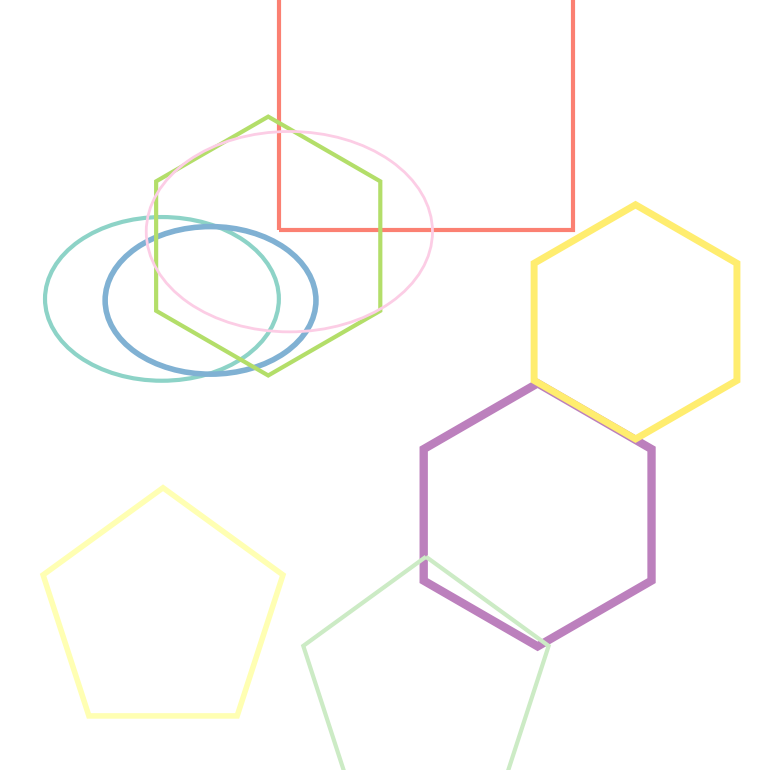[{"shape": "oval", "thickness": 1.5, "radius": 0.76, "center": [0.21, 0.612]}, {"shape": "pentagon", "thickness": 2, "radius": 0.82, "center": [0.212, 0.203]}, {"shape": "square", "thickness": 1.5, "radius": 0.95, "center": [0.553, 0.893]}, {"shape": "oval", "thickness": 2, "radius": 0.68, "center": [0.273, 0.61]}, {"shape": "hexagon", "thickness": 1.5, "radius": 0.84, "center": [0.348, 0.68]}, {"shape": "oval", "thickness": 1, "radius": 0.93, "center": [0.376, 0.699]}, {"shape": "hexagon", "thickness": 3, "radius": 0.85, "center": [0.698, 0.331]}, {"shape": "pentagon", "thickness": 1.5, "radius": 0.84, "center": [0.553, 0.109]}, {"shape": "hexagon", "thickness": 2.5, "radius": 0.76, "center": [0.825, 0.582]}]